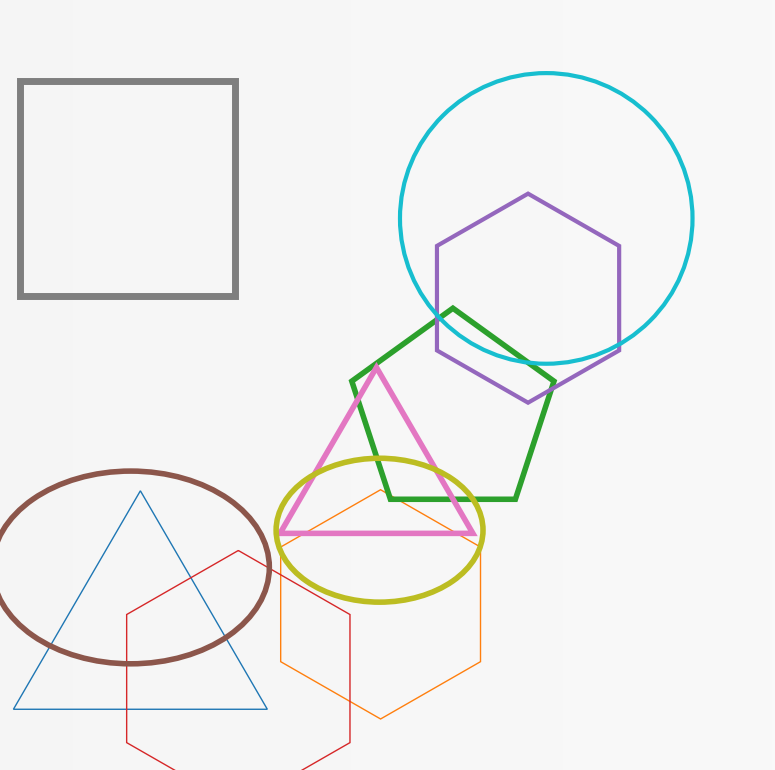[{"shape": "triangle", "thickness": 0.5, "radius": 0.95, "center": [0.181, 0.173]}, {"shape": "hexagon", "thickness": 0.5, "radius": 0.74, "center": [0.491, 0.215]}, {"shape": "pentagon", "thickness": 2, "radius": 0.69, "center": [0.584, 0.463]}, {"shape": "hexagon", "thickness": 0.5, "radius": 0.83, "center": [0.308, 0.119]}, {"shape": "hexagon", "thickness": 1.5, "radius": 0.68, "center": [0.681, 0.613]}, {"shape": "oval", "thickness": 2, "radius": 0.89, "center": [0.169, 0.263]}, {"shape": "triangle", "thickness": 2, "radius": 0.72, "center": [0.486, 0.379]}, {"shape": "square", "thickness": 2.5, "radius": 0.7, "center": [0.164, 0.755]}, {"shape": "oval", "thickness": 2, "radius": 0.67, "center": [0.49, 0.311]}, {"shape": "circle", "thickness": 1.5, "radius": 0.94, "center": [0.705, 0.716]}]